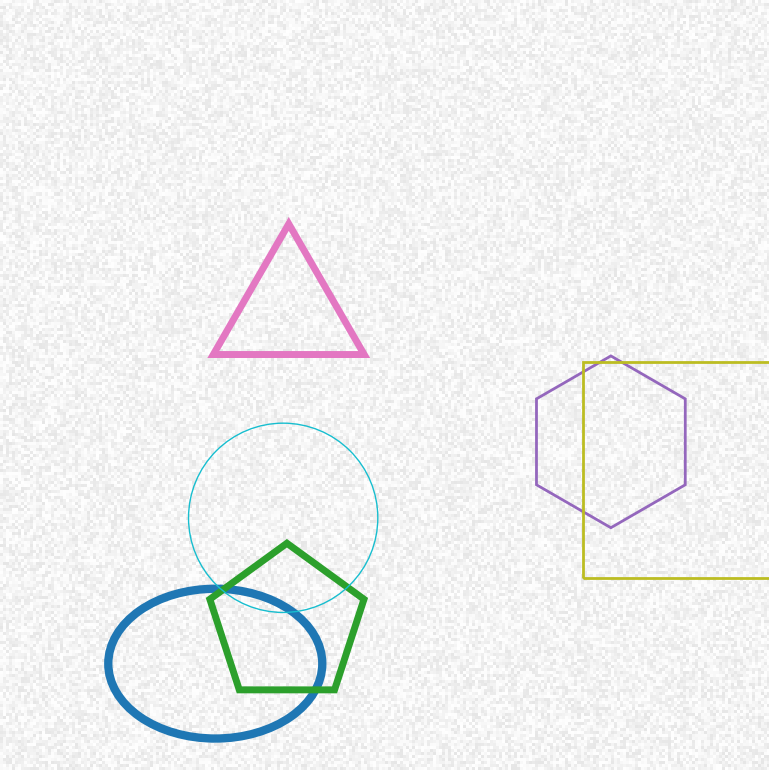[{"shape": "oval", "thickness": 3, "radius": 0.69, "center": [0.28, 0.138]}, {"shape": "pentagon", "thickness": 2.5, "radius": 0.53, "center": [0.373, 0.189]}, {"shape": "hexagon", "thickness": 1, "radius": 0.56, "center": [0.793, 0.426]}, {"shape": "triangle", "thickness": 2.5, "radius": 0.57, "center": [0.375, 0.596]}, {"shape": "square", "thickness": 1, "radius": 0.7, "center": [0.897, 0.39]}, {"shape": "circle", "thickness": 0.5, "radius": 0.61, "center": [0.368, 0.328]}]